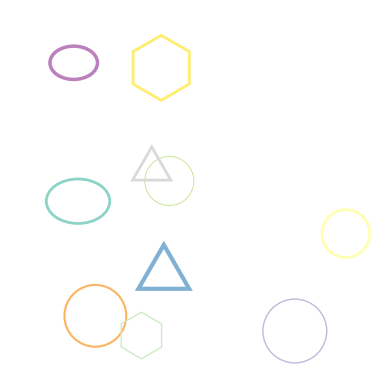[{"shape": "oval", "thickness": 2, "radius": 0.41, "center": [0.203, 0.477]}, {"shape": "circle", "thickness": 2, "radius": 0.31, "center": [0.898, 0.393]}, {"shape": "circle", "thickness": 1, "radius": 0.41, "center": [0.766, 0.14]}, {"shape": "triangle", "thickness": 3, "radius": 0.38, "center": [0.425, 0.288]}, {"shape": "circle", "thickness": 1.5, "radius": 0.4, "center": [0.248, 0.18]}, {"shape": "circle", "thickness": 0.5, "radius": 0.32, "center": [0.44, 0.53]}, {"shape": "triangle", "thickness": 2, "radius": 0.29, "center": [0.394, 0.561]}, {"shape": "oval", "thickness": 2.5, "radius": 0.31, "center": [0.191, 0.837]}, {"shape": "hexagon", "thickness": 1, "radius": 0.3, "center": [0.367, 0.129]}, {"shape": "hexagon", "thickness": 2, "radius": 0.42, "center": [0.419, 0.824]}]